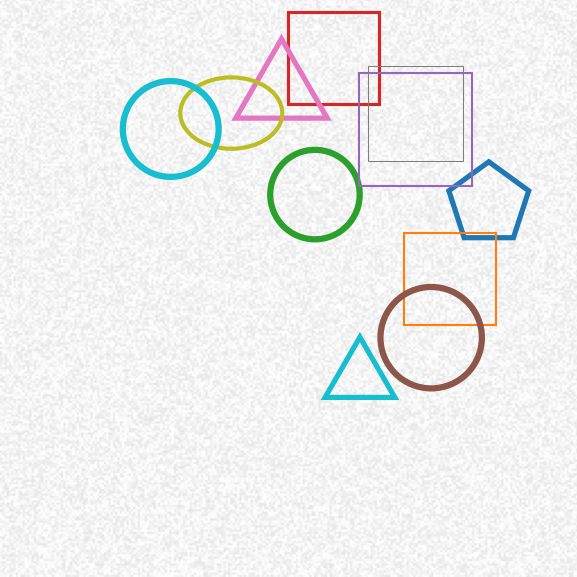[{"shape": "pentagon", "thickness": 2.5, "radius": 0.36, "center": [0.846, 0.646]}, {"shape": "square", "thickness": 1, "radius": 0.4, "center": [0.779, 0.516]}, {"shape": "circle", "thickness": 3, "radius": 0.39, "center": [0.545, 0.662]}, {"shape": "square", "thickness": 1.5, "radius": 0.4, "center": [0.577, 0.899]}, {"shape": "square", "thickness": 1, "radius": 0.49, "center": [0.719, 0.775]}, {"shape": "circle", "thickness": 3, "radius": 0.44, "center": [0.747, 0.414]}, {"shape": "triangle", "thickness": 2.5, "radius": 0.46, "center": [0.487, 0.84]}, {"shape": "square", "thickness": 0.5, "radius": 0.41, "center": [0.72, 0.802]}, {"shape": "oval", "thickness": 2, "radius": 0.44, "center": [0.401, 0.803]}, {"shape": "circle", "thickness": 3, "radius": 0.41, "center": [0.296, 0.776]}, {"shape": "triangle", "thickness": 2.5, "radius": 0.35, "center": [0.623, 0.346]}]